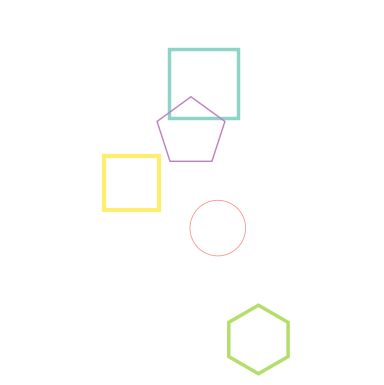[{"shape": "square", "thickness": 2.5, "radius": 0.45, "center": [0.529, 0.783]}, {"shape": "circle", "thickness": 0.5, "radius": 0.36, "center": [0.566, 0.408]}, {"shape": "hexagon", "thickness": 2.5, "radius": 0.44, "center": [0.671, 0.118]}, {"shape": "pentagon", "thickness": 1, "radius": 0.46, "center": [0.496, 0.656]}, {"shape": "square", "thickness": 3, "radius": 0.35, "center": [0.342, 0.525]}]